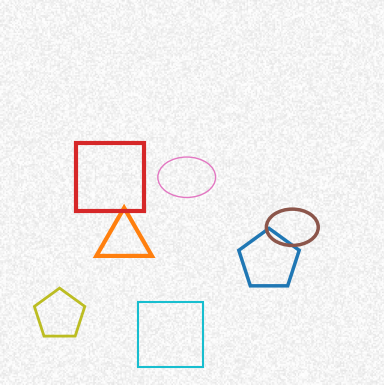[{"shape": "pentagon", "thickness": 2.5, "radius": 0.41, "center": [0.699, 0.324]}, {"shape": "triangle", "thickness": 3, "radius": 0.42, "center": [0.322, 0.377]}, {"shape": "square", "thickness": 3, "radius": 0.44, "center": [0.286, 0.541]}, {"shape": "oval", "thickness": 2.5, "radius": 0.34, "center": [0.759, 0.41]}, {"shape": "oval", "thickness": 1, "radius": 0.38, "center": [0.485, 0.54]}, {"shape": "pentagon", "thickness": 2, "radius": 0.34, "center": [0.155, 0.183]}, {"shape": "square", "thickness": 1.5, "radius": 0.42, "center": [0.444, 0.131]}]